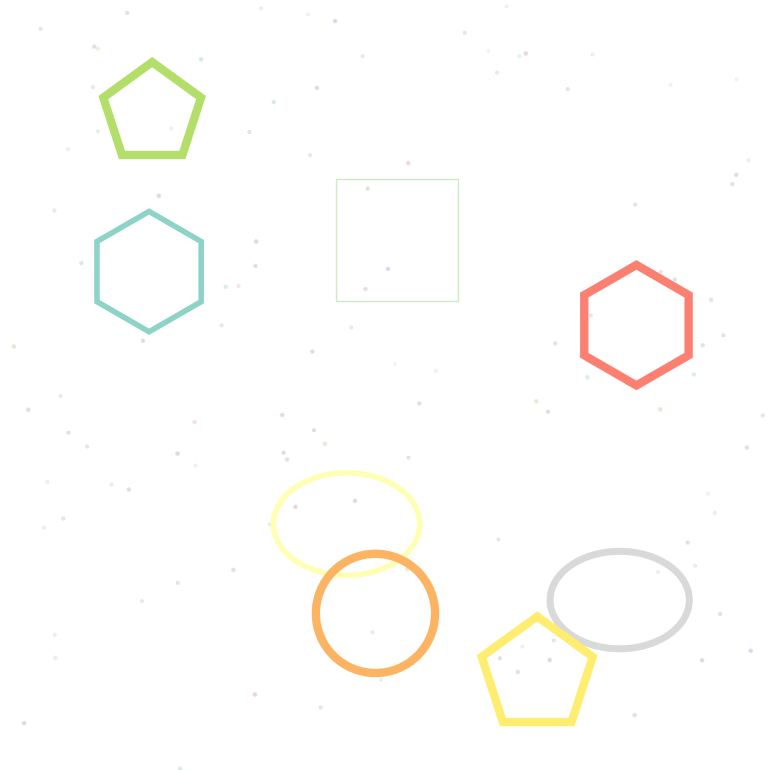[{"shape": "hexagon", "thickness": 2, "radius": 0.39, "center": [0.194, 0.647]}, {"shape": "oval", "thickness": 2, "radius": 0.48, "center": [0.45, 0.319]}, {"shape": "hexagon", "thickness": 3, "radius": 0.39, "center": [0.827, 0.578]}, {"shape": "circle", "thickness": 3, "radius": 0.39, "center": [0.488, 0.203]}, {"shape": "pentagon", "thickness": 3, "radius": 0.33, "center": [0.198, 0.853]}, {"shape": "oval", "thickness": 2.5, "radius": 0.45, "center": [0.805, 0.221]}, {"shape": "square", "thickness": 0.5, "radius": 0.4, "center": [0.515, 0.688]}, {"shape": "pentagon", "thickness": 3, "radius": 0.38, "center": [0.698, 0.124]}]